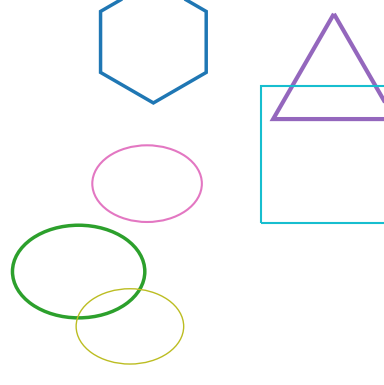[{"shape": "hexagon", "thickness": 2.5, "radius": 0.79, "center": [0.398, 0.891]}, {"shape": "oval", "thickness": 2.5, "radius": 0.86, "center": [0.204, 0.295]}, {"shape": "triangle", "thickness": 3, "radius": 0.91, "center": [0.867, 0.782]}, {"shape": "oval", "thickness": 1.5, "radius": 0.71, "center": [0.382, 0.523]}, {"shape": "oval", "thickness": 1, "radius": 0.7, "center": [0.337, 0.152]}, {"shape": "square", "thickness": 1.5, "radius": 0.89, "center": [0.857, 0.599]}]